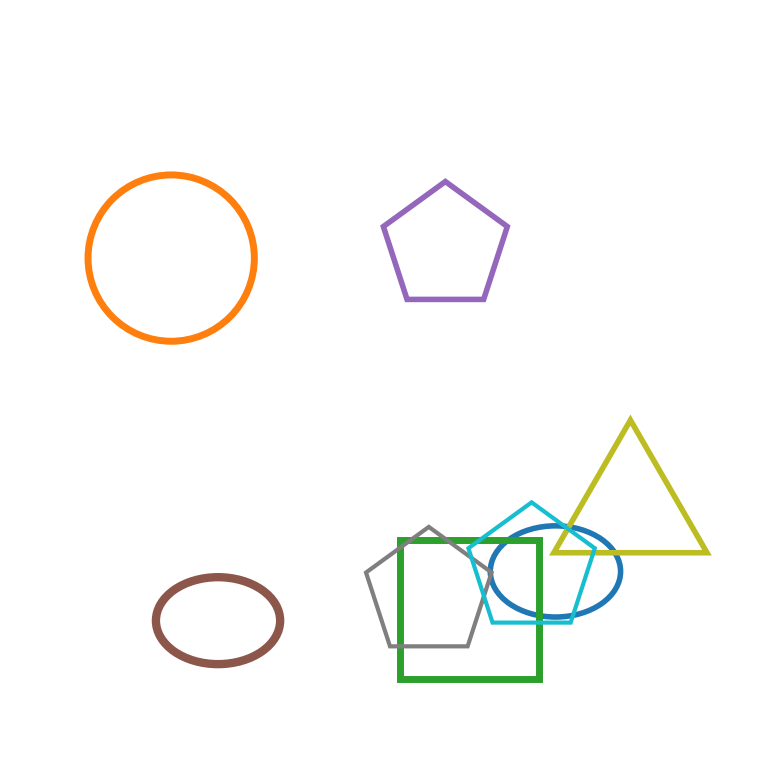[{"shape": "oval", "thickness": 2, "radius": 0.42, "center": [0.721, 0.258]}, {"shape": "circle", "thickness": 2.5, "radius": 0.54, "center": [0.222, 0.665]}, {"shape": "square", "thickness": 2.5, "radius": 0.45, "center": [0.61, 0.208]}, {"shape": "pentagon", "thickness": 2, "radius": 0.42, "center": [0.578, 0.68]}, {"shape": "oval", "thickness": 3, "radius": 0.4, "center": [0.283, 0.194]}, {"shape": "pentagon", "thickness": 1.5, "radius": 0.43, "center": [0.557, 0.23]}, {"shape": "triangle", "thickness": 2, "radius": 0.57, "center": [0.819, 0.34]}, {"shape": "pentagon", "thickness": 1.5, "radius": 0.43, "center": [0.69, 0.261]}]